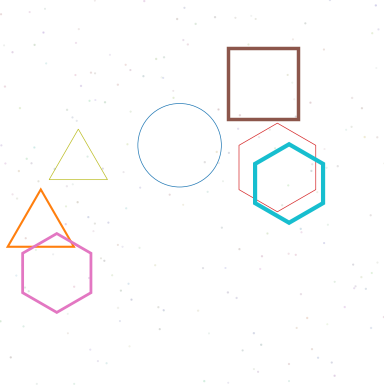[{"shape": "circle", "thickness": 0.5, "radius": 0.54, "center": [0.467, 0.623]}, {"shape": "triangle", "thickness": 1.5, "radius": 0.5, "center": [0.106, 0.409]}, {"shape": "hexagon", "thickness": 0.5, "radius": 0.58, "center": [0.72, 0.565]}, {"shape": "square", "thickness": 2.5, "radius": 0.46, "center": [0.683, 0.783]}, {"shape": "hexagon", "thickness": 2, "radius": 0.51, "center": [0.147, 0.291]}, {"shape": "triangle", "thickness": 0.5, "radius": 0.44, "center": [0.203, 0.577]}, {"shape": "hexagon", "thickness": 3, "radius": 0.51, "center": [0.751, 0.523]}]